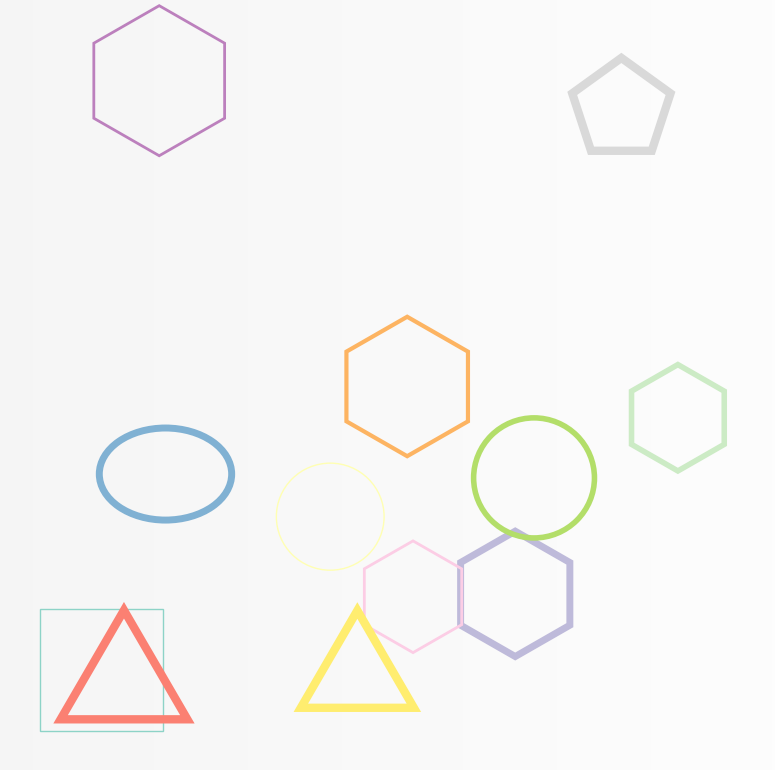[{"shape": "square", "thickness": 0.5, "radius": 0.4, "center": [0.131, 0.13]}, {"shape": "circle", "thickness": 0.5, "radius": 0.35, "center": [0.426, 0.329]}, {"shape": "hexagon", "thickness": 2.5, "radius": 0.41, "center": [0.665, 0.229]}, {"shape": "triangle", "thickness": 3, "radius": 0.47, "center": [0.16, 0.113]}, {"shape": "oval", "thickness": 2.5, "radius": 0.43, "center": [0.214, 0.384]}, {"shape": "hexagon", "thickness": 1.5, "radius": 0.45, "center": [0.525, 0.498]}, {"shape": "circle", "thickness": 2, "radius": 0.39, "center": [0.689, 0.379]}, {"shape": "hexagon", "thickness": 1, "radius": 0.36, "center": [0.533, 0.225]}, {"shape": "pentagon", "thickness": 3, "radius": 0.33, "center": [0.802, 0.858]}, {"shape": "hexagon", "thickness": 1, "radius": 0.49, "center": [0.205, 0.895]}, {"shape": "hexagon", "thickness": 2, "radius": 0.35, "center": [0.875, 0.457]}, {"shape": "triangle", "thickness": 3, "radius": 0.42, "center": [0.461, 0.123]}]